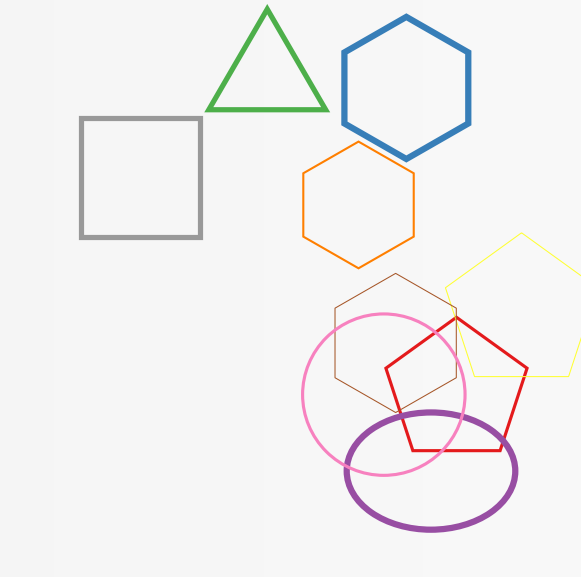[{"shape": "pentagon", "thickness": 1.5, "radius": 0.64, "center": [0.785, 0.322]}, {"shape": "hexagon", "thickness": 3, "radius": 0.62, "center": [0.699, 0.847]}, {"shape": "triangle", "thickness": 2.5, "radius": 0.58, "center": [0.46, 0.867]}, {"shape": "oval", "thickness": 3, "radius": 0.73, "center": [0.742, 0.183]}, {"shape": "hexagon", "thickness": 1, "radius": 0.55, "center": [0.617, 0.644]}, {"shape": "pentagon", "thickness": 0.5, "radius": 0.69, "center": [0.897, 0.458]}, {"shape": "hexagon", "thickness": 0.5, "radius": 0.6, "center": [0.681, 0.405]}, {"shape": "circle", "thickness": 1.5, "radius": 0.7, "center": [0.66, 0.316]}, {"shape": "square", "thickness": 2.5, "radius": 0.52, "center": [0.242, 0.691]}]